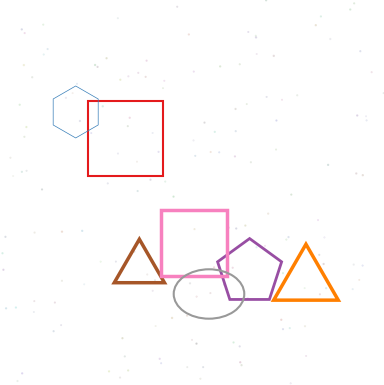[{"shape": "square", "thickness": 1.5, "radius": 0.48, "center": [0.326, 0.64]}, {"shape": "hexagon", "thickness": 0.5, "radius": 0.34, "center": [0.197, 0.709]}, {"shape": "pentagon", "thickness": 2, "radius": 0.44, "center": [0.648, 0.293]}, {"shape": "triangle", "thickness": 2.5, "radius": 0.48, "center": [0.795, 0.269]}, {"shape": "triangle", "thickness": 2.5, "radius": 0.38, "center": [0.362, 0.303]}, {"shape": "square", "thickness": 2.5, "radius": 0.43, "center": [0.504, 0.368]}, {"shape": "oval", "thickness": 1.5, "radius": 0.46, "center": [0.543, 0.236]}]